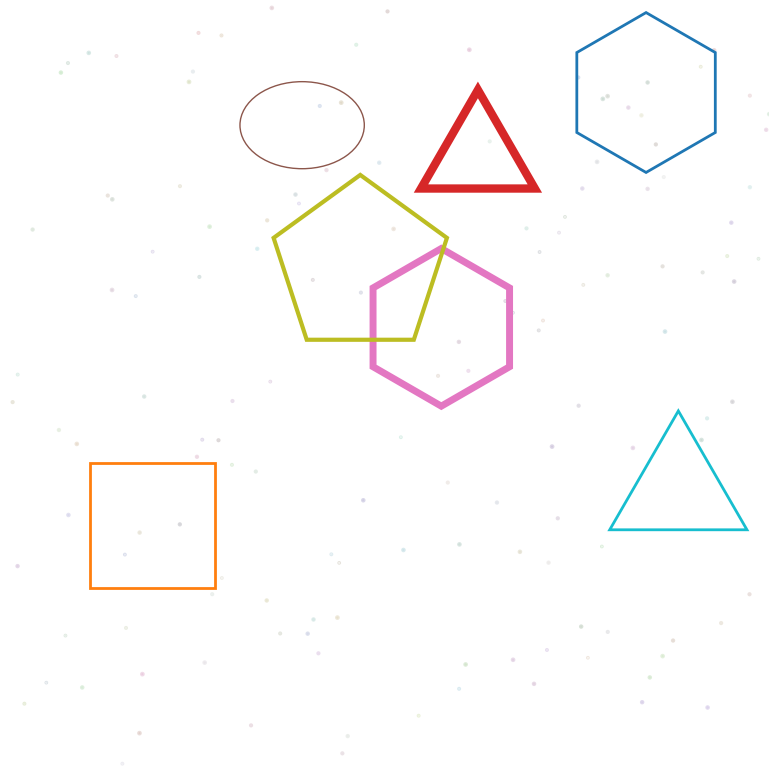[{"shape": "hexagon", "thickness": 1, "radius": 0.52, "center": [0.839, 0.88]}, {"shape": "square", "thickness": 1, "radius": 0.41, "center": [0.198, 0.318]}, {"shape": "triangle", "thickness": 3, "radius": 0.43, "center": [0.621, 0.798]}, {"shape": "oval", "thickness": 0.5, "radius": 0.4, "center": [0.392, 0.837]}, {"shape": "hexagon", "thickness": 2.5, "radius": 0.51, "center": [0.573, 0.575]}, {"shape": "pentagon", "thickness": 1.5, "radius": 0.59, "center": [0.468, 0.654]}, {"shape": "triangle", "thickness": 1, "radius": 0.51, "center": [0.881, 0.363]}]